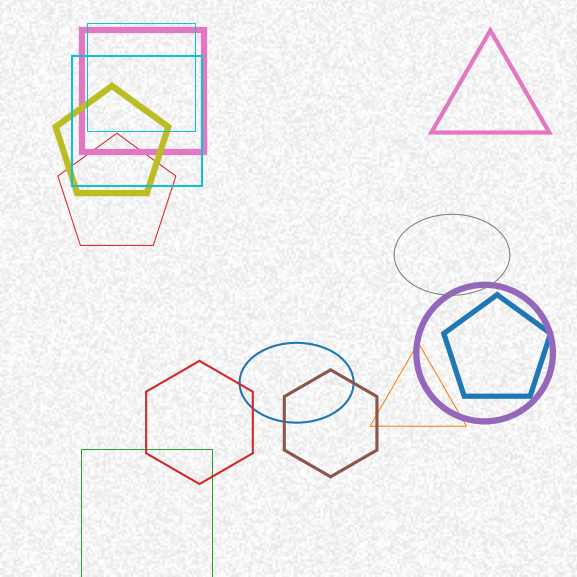[{"shape": "oval", "thickness": 1, "radius": 0.49, "center": [0.514, 0.336]}, {"shape": "pentagon", "thickness": 2.5, "radius": 0.49, "center": [0.861, 0.392]}, {"shape": "triangle", "thickness": 0.5, "radius": 0.48, "center": [0.724, 0.309]}, {"shape": "square", "thickness": 0.5, "radius": 0.57, "center": [0.254, 0.107]}, {"shape": "pentagon", "thickness": 0.5, "radius": 0.54, "center": [0.202, 0.661]}, {"shape": "hexagon", "thickness": 1, "radius": 0.53, "center": [0.345, 0.268]}, {"shape": "circle", "thickness": 3, "radius": 0.59, "center": [0.839, 0.388]}, {"shape": "hexagon", "thickness": 1.5, "radius": 0.46, "center": [0.573, 0.266]}, {"shape": "triangle", "thickness": 2, "radius": 0.59, "center": [0.849, 0.829]}, {"shape": "square", "thickness": 3, "radius": 0.53, "center": [0.248, 0.841]}, {"shape": "oval", "thickness": 0.5, "radius": 0.5, "center": [0.783, 0.558]}, {"shape": "pentagon", "thickness": 3, "radius": 0.51, "center": [0.194, 0.748]}, {"shape": "square", "thickness": 1, "radius": 0.56, "center": [0.238, 0.79]}, {"shape": "square", "thickness": 0.5, "radius": 0.47, "center": [0.244, 0.866]}]